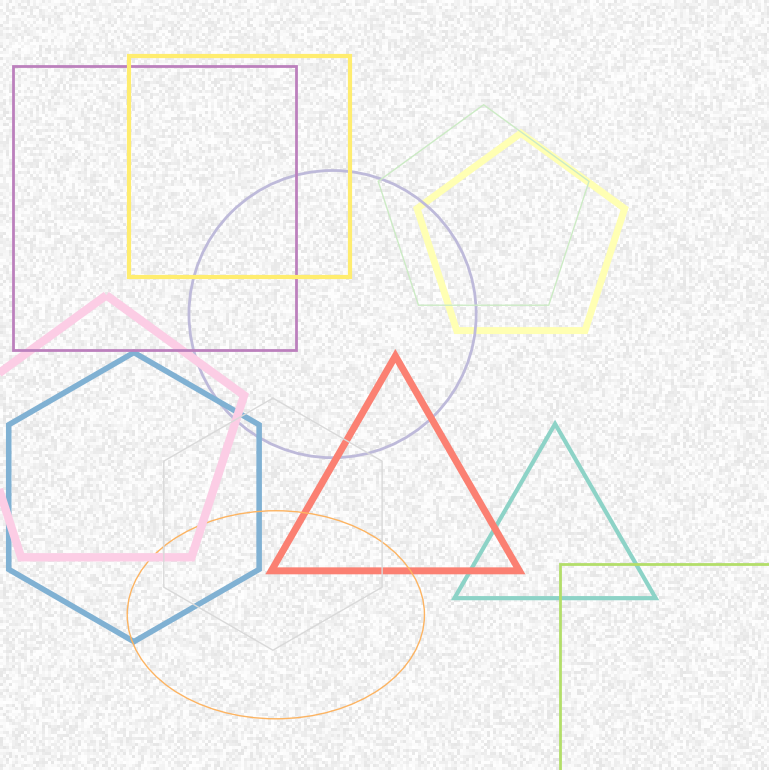[{"shape": "triangle", "thickness": 1.5, "radius": 0.75, "center": [0.721, 0.299]}, {"shape": "pentagon", "thickness": 2.5, "radius": 0.71, "center": [0.676, 0.685]}, {"shape": "circle", "thickness": 1, "radius": 0.93, "center": [0.432, 0.592]}, {"shape": "triangle", "thickness": 2.5, "radius": 0.93, "center": [0.513, 0.352]}, {"shape": "hexagon", "thickness": 2, "radius": 0.94, "center": [0.174, 0.354]}, {"shape": "oval", "thickness": 0.5, "radius": 0.97, "center": [0.358, 0.202]}, {"shape": "square", "thickness": 1, "radius": 0.81, "center": [0.89, 0.105]}, {"shape": "pentagon", "thickness": 3, "radius": 0.94, "center": [0.138, 0.428]}, {"shape": "hexagon", "thickness": 0.5, "radius": 0.82, "center": [0.354, 0.319]}, {"shape": "square", "thickness": 1, "radius": 0.92, "center": [0.201, 0.73]}, {"shape": "pentagon", "thickness": 0.5, "radius": 0.72, "center": [0.628, 0.72]}, {"shape": "square", "thickness": 1.5, "radius": 0.72, "center": [0.311, 0.784]}]